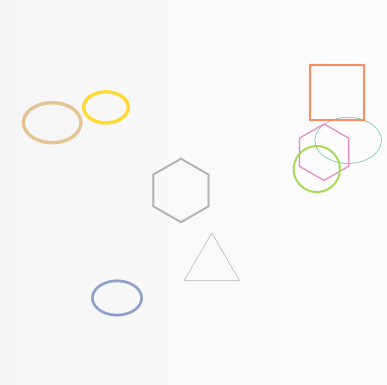[{"shape": "oval", "thickness": 0.5, "radius": 0.43, "center": [0.898, 0.635]}, {"shape": "square", "thickness": 1.5, "radius": 0.35, "center": [0.87, 0.76]}, {"shape": "oval", "thickness": 2, "radius": 0.32, "center": [0.302, 0.226]}, {"shape": "hexagon", "thickness": 1, "radius": 0.37, "center": [0.836, 0.605]}, {"shape": "circle", "thickness": 1.5, "radius": 0.3, "center": [0.818, 0.561]}, {"shape": "oval", "thickness": 2.5, "radius": 0.29, "center": [0.273, 0.721]}, {"shape": "oval", "thickness": 2.5, "radius": 0.37, "center": [0.135, 0.681]}, {"shape": "triangle", "thickness": 0.5, "radius": 0.41, "center": [0.547, 0.312]}, {"shape": "hexagon", "thickness": 1.5, "radius": 0.41, "center": [0.467, 0.505]}]